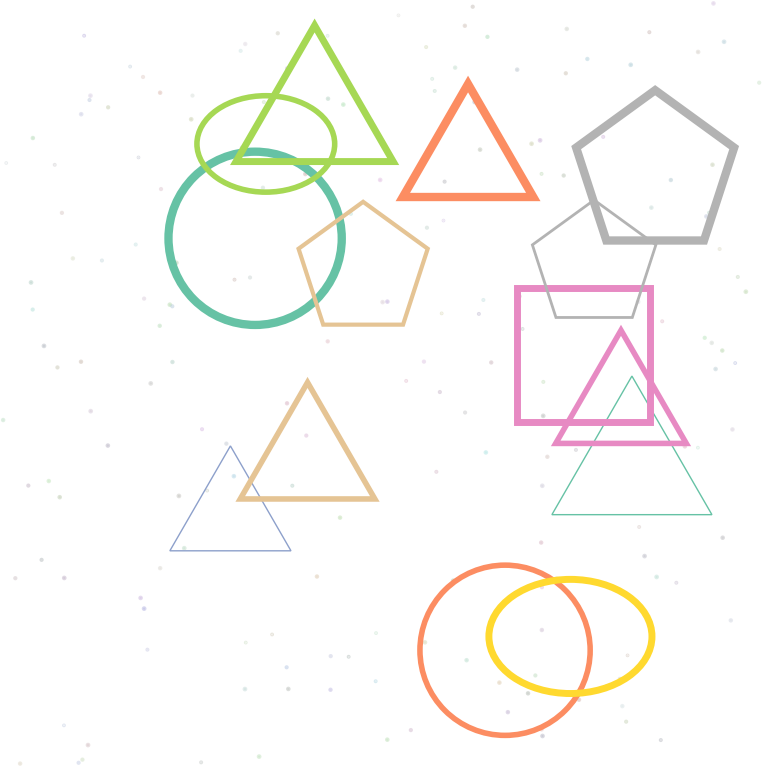[{"shape": "triangle", "thickness": 0.5, "radius": 0.6, "center": [0.821, 0.392]}, {"shape": "circle", "thickness": 3, "radius": 0.56, "center": [0.331, 0.691]}, {"shape": "triangle", "thickness": 3, "radius": 0.49, "center": [0.608, 0.793]}, {"shape": "circle", "thickness": 2, "radius": 0.55, "center": [0.656, 0.156]}, {"shape": "triangle", "thickness": 0.5, "radius": 0.45, "center": [0.299, 0.33]}, {"shape": "square", "thickness": 2.5, "radius": 0.43, "center": [0.758, 0.539]}, {"shape": "triangle", "thickness": 2, "radius": 0.49, "center": [0.806, 0.473]}, {"shape": "oval", "thickness": 2, "radius": 0.45, "center": [0.345, 0.813]}, {"shape": "triangle", "thickness": 2.5, "radius": 0.59, "center": [0.409, 0.849]}, {"shape": "oval", "thickness": 2.5, "radius": 0.53, "center": [0.741, 0.173]}, {"shape": "pentagon", "thickness": 1.5, "radius": 0.44, "center": [0.472, 0.65]}, {"shape": "triangle", "thickness": 2, "radius": 0.5, "center": [0.399, 0.402]}, {"shape": "pentagon", "thickness": 3, "radius": 0.54, "center": [0.851, 0.775]}, {"shape": "pentagon", "thickness": 1, "radius": 0.42, "center": [0.772, 0.656]}]